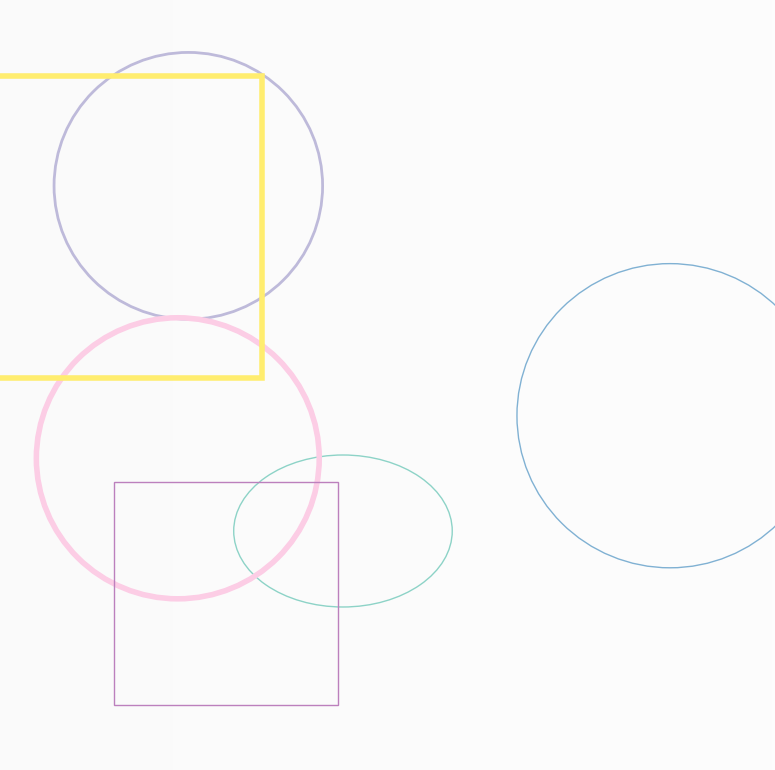[{"shape": "oval", "thickness": 0.5, "radius": 0.7, "center": [0.443, 0.31]}, {"shape": "circle", "thickness": 1, "radius": 0.87, "center": [0.243, 0.759]}, {"shape": "circle", "thickness": 0.5, "radius": 0.99, "center": [0.865, 0.46]}, {"shape": "circle", "thickness": 2, "radius": 0.91, "center": [0.229, 0.405]}, {"shape": "square", "thickness": 0.5, "radius": 0.72, "center": [0.291, 0.229]}, {"shape": "square", "thickness": 2, "radius": 0.98, "center": [0.142, 0.705]}]